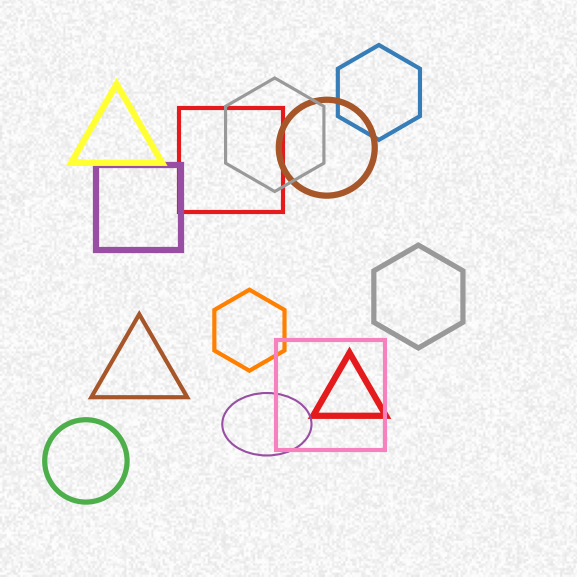[{"shape": "triangle", "thickness": 3, "radius": 0.36, "center": [0.605, 0.316]}, {"shape": "square", "thickness": 2, "radius": 0.45, "center": [0.4, 0.722]}, {"shape": "hexagon", "thickness": 2, "radius": 0.41, "center": [0.656, 0.839]}, {"shape": "circle", "thickness": 2.5, "radius": 0.36, "center": [0.149, 0.201]}, {"shape": "square", "thickness": 3, "radius": 0.37, "center": [0.24, 0.64]}, {"shape": "oval", "thickness": 1, "radius": 0.39, "center": [0.462, 0.265]}, {"shape": "hexagon", "thickness": 2, "radius": 0.35, "center": [0.432, 0.427]}, {"shape": "triangle", "thickness": 3, "radius": 0.46, "center": [0.202, 0.763]}, {"shape": "circle", "thickness": 3, "radius": 0.42, "center": [0.566, 0.743]}, {"shape": "triangle", "thickness": 2, "radius": 0.48, "center": [0.241, 0.359]}, {"shape": "square", "thickness": 2, "radius": 0.47, "center": [0.572, 0.315]}, {"shape": "hexagon", "thickness": 2.5, "radius": 0.45, "center": [0.724, 0.486]}, {"shape": "hexagon", "thickness": 1.5, "radius": 0.49, "center": [0.476, 0.766]}]